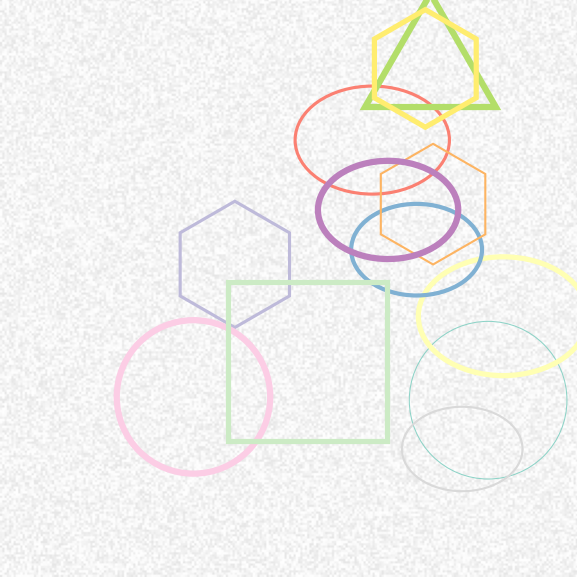[{"shape": "circle", "thickness": 0.5, "radius": 0.68, "center": [0.845, 0.306]}, {"shape": "oval", "thickness": 2.5, "radius": 0.73, "center": [0.871, 0.452]}, {"shape": "hexagon", "thickness": 1.5, "radius": 0.55, "center": [0.407, 0.541]}, {"shape": "oval", "thickness": 1.5, "radius": 0.67, "center": [0.645, 0.757]}, {"shape": "oval", "thickness": 2, "radius": 0.57, "center": [0.721, 0.567]}, {"shape": "hexagon", "thickness": 1, "radius": 0.52, "center": [0.75, 0.646]}, {"shape": "triangle", "thickness": 3, "radius": 0.65, "center": [0.745, 0.879]}, {"shape": "circle", "thickness": 3, "radius": 0.66, "center": [0.335, 0.312]}, {"shape": "oval", "thickness": 1, "radius": 0.52, "center": [0.8, 0.222]}, {"shape": "oval", "thickness": 3, "radius": 0.61, "center": [0.672, 0.636]}, {"shape": "square", "thickness": 2.5, "radius": 0.69, "center": [0.532, 0.373]}, {"shape": "hexagon", "thickness": 2.5, "radius": 0.51, "center": [0.736, 0.881]}]